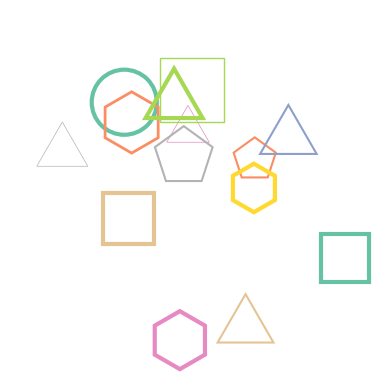[{"shape": "circle", "thickness": 3, "radius": 0.42, "center": [0.323, 0.734]}, {"shape": "square", "thickness": 3, "radius": 0.31, "center": [0.897, 0.33]}, {"shape": "hexagon", "thickness": 2, "radius": 0.4, "center": [0.342, 0.682]}, {"shape": "pentagon", "thickness": 1.5, "radius": 0.29, "center": [0.662, 0.586]}, {"shape": "triangle", "thickness": 1.5, "radius": 0.42, "center": [0.749, 0.643]}, {"shape": "hexagon", "thickness": 3, "radius": 0.38, "center": [0.467, 0.116]}, {"shape": "triangle", "thickness": 0.5, "radius": 0.32, "center": [0.488, 0.662]}, {"shape": "triangle", "thickness": 3, "radius": 0.43, "center": [0.452, 0.736]}, {"shape": "square", "thickness": 1, "radius": 0.41, "center": [0.498, 0.767]}, {"shape": "hexagon", "thickness": 3, "radius": 0.31, "center": [0.659, 0.512]}, {"shape": "square", "thickness": 3, "radius": 0.33, "center": [0.334, 0.433]}, {"shape": "triangle", "thickness": 1.5, "radius": 0.42, "center": [0.638, 0.152]}, {"shape": "triangle", "thickness": 0.5, "radius": 0.38, "center": [0.162, 0.606]}, {"shape": "pentagon", "thickness": 1.5, "radius": 0.39, "center": [0.477, 0.594]}]